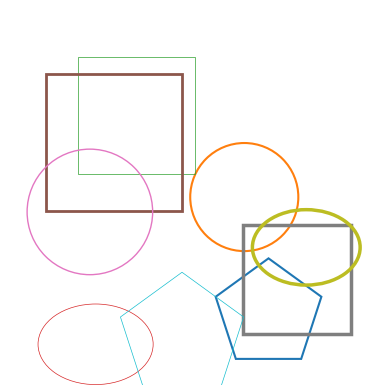[{"shape": "pentagon", "thickness": 1.5, "radius": 0.72, "center": [0.697, 0.185]}, {"shape": "circle", "thickness": 1.5, "radius": 0.7, "center": [0.634, 0.488]}, {"shape": "square", "thickness": 0.5, "radius": 0.76, "center": [0.353, 0.7]}, {"shape": "oval", "thickness": 0.5, "radius": 0.75, "center": [0.248, 0.106]}, {"shape": "square", "thickness": 2, "radius": 0.89, "center": [0.297, 0.63]}, {"shape": "circle", "thickness": 1, "radius": 0.82, "center": [0.233, 0.45]}, {"shape": "square", "thickness": 2.5, "radius": 0.7, "center": [0.772, 0.274]}, {"shape": "oval", "thickness": 2.5, "radius": 0.7, "center": [0.796, 0.357]}, {"shape": "pentagon", "thickness": 0.5, "radius": 0.84, "center": [0.473, 0.125]}]